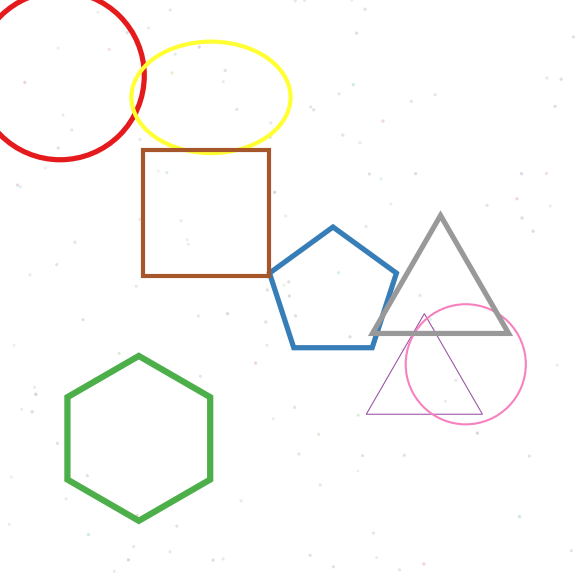[{"shape": "circle", "thickness": 2.5, "radius": 0.73, "center": [0.104, 0.868]}, {"shape": "pentagon", "thickness": 2.5, "radius": 0.58, "center": [0.577, 0.49]}, {"shape": "hexagon", "thickness": 3, "radius": 0.71, "center": [0.24, 0.24]}, {"shape": "triangle", "thickness": 0.5, "radius": 0.58, "center": [0.735, 0.34]}, {"shape": "oval", "thickness": 2, "radius": 0.69, "center": [0.365, 0.831]}, {"shape": "square", "thickness": 2, "radius": 0.55, "center": [0.357, 0.63]}, {"shape": "circle", "thickness": 1, "radius": 0.52, "center": [0.807, 0.368]}, {"shape": "triangle", "thickness": 2.5, "radius": 0.68, "center": [0.763, 0.49]}]